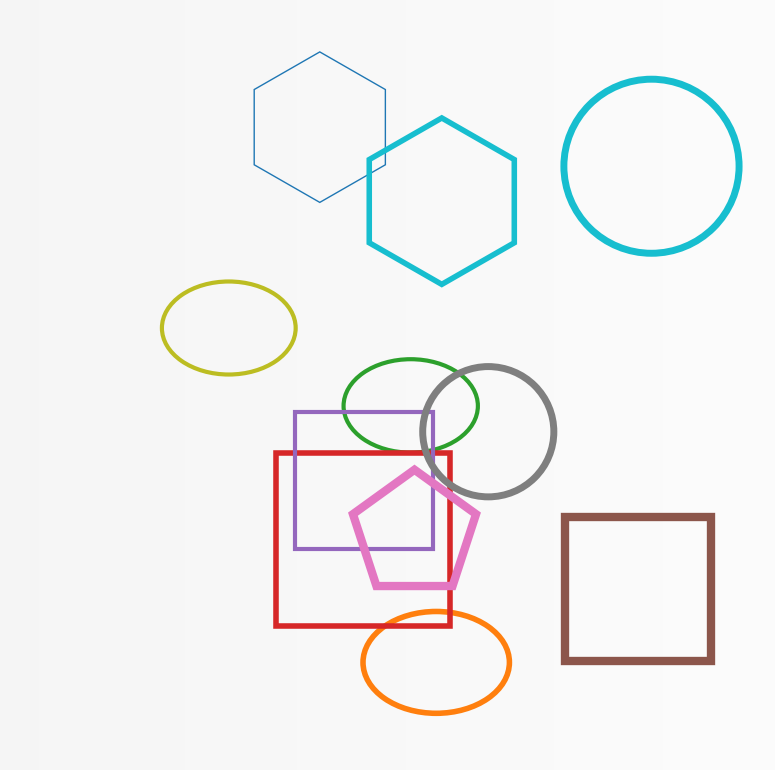[{"shape": "hexagon", "thickness": 0.5, "radius": 0.49, "center": [0.413, 0.835]}, {"shape": "oval", "thickness": 2, "radius": 0.47, "center": [0.563, 0.14]}, {"shape": "oval", "thickness": 1.5, "radius": 0.43, "center": [0.53, 0.473]}, {"shape": "square", "thickness": 2, "radius": 0.56, "center": [0.468, 0.3]}, {"shape": "square", "thickness": 1.5, "radius": 0.45, "center": [0.47, 0.376]}, {"shape": "square", "thickness": 3, "radius": 0.47, "center": [0.824, 0.235]}, {"shape": "pentagon", "thickness": 3, "radius": 0.42, "center": [0.535, 0.306]}, {"shape": "circle", "thickness": 2.5, "radius": 0.42, "center": [0.63, 0.439]}, {"shape": "oval", "thickness": 1.5, "radius": 0.43, "center": [0.295, 0.574]}, {"shape": "circle", "thickness": 2.5, "radius": 0.57, "center": [0.841, 0.784]}, {"shape": "hexagon", "thickness": 2, "radius": 0.54, "center": [0.57, 0.739]}]